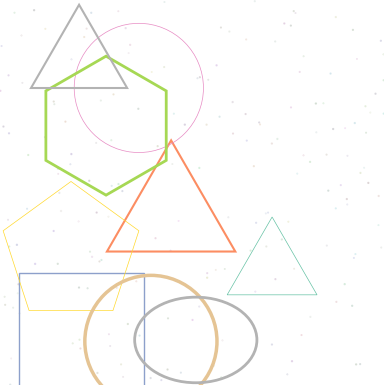[{"shape": "triangle", "thickness": 0.5, "radius": 0.67, "center": [0.707, 0.302]}, {"shape": "triangle", "thickness": 1.5, "radius": 0.96, "center": [0.444, 0.443]}, {"shape": "square", "thickness": 1, "radius": 0.82, "center": [0.212, 0.129]}, {"shape": "circle", "thickness": 0.5, "radius": 0.84, "center": [0.361, 0.772]}, {"shape": "hexagon", "thickness": 2, "radius": 0.9, "center": [0.275, 0.674]}, {"shape": "pentagon", "thickness": 0.5, "radius": 0.93, "center": [0.184, 0.343]}, {"shape": "circle", "thickness": 2.5, "radius": 0.86, "center": [0.392, 0.113]}, {"shape": "oval", "thickness": 2, "radius": 0.79, "center": [0.509, 0.117]}, {"shape": "triangle", "thickness": 1.5, "radius": 0.72, "center": [0.205, 0.843]}]